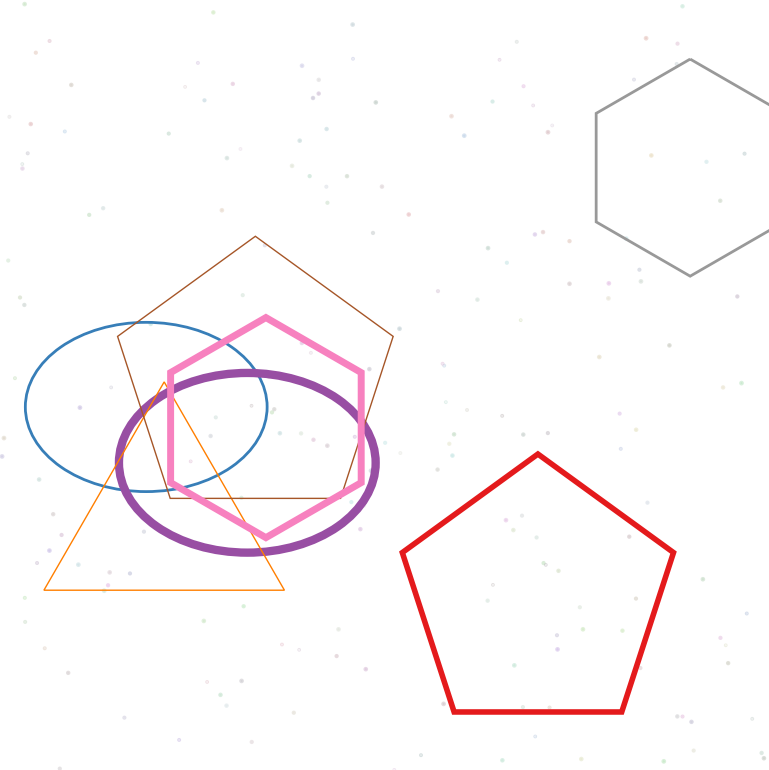[{"shape": "pentagon", "thickness": 2, "radius": 0.93, "center": [0.699, 0.225]}, {"shape": "oval", "thickness": 1, "radius": 0.79, "center": [0.19, 0.471]}, {"shape": "oval", "thickness": 3, "radius": 0.83, "center": [0.321, 0.399]}, {"shape": "triangle", "thickness": 0.5, "radius": 0.9, "center": [0.213, 0.324]}, {"shape": "pentagon", "thickness": 0.5, "radius": 0.94, "center": [0.332, 0.505]}, {"shape": "hexagon", "thickness": 2.5, "radius": 0.71, "center": [0.345, 0.445]}, {"shape": "hexagon", "thickness": 1, "radius": 0.7, "center": [0.896, 0.782]}]